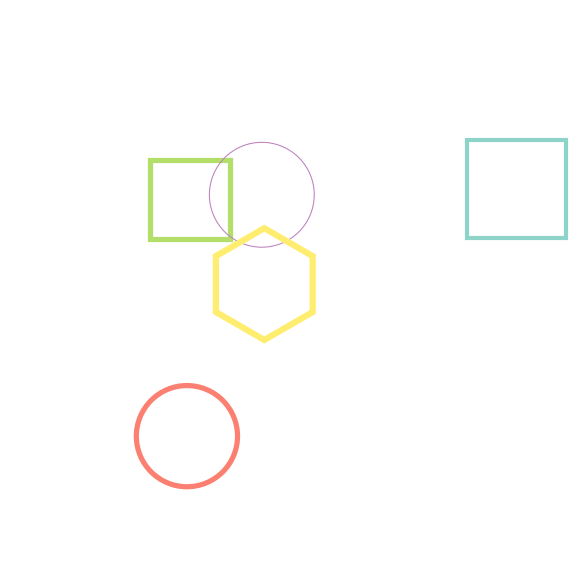[{"shape": "square", "thickness": 2, "radius": 0.42, "center": [0.894, 0.671]}, {"shape": "circle", "thickness": 2.5, "radius": 0.44, "center": [0.324, 0.244]}, {"shape": "square", "thickness": 2.5, "radius": 0.34, "center": [0.329, 0.653]}, {"shape": "circle", "thickness": 0.5, "radius": 0.45, "center": [0.453, 0.662]}, {"shape": "hexagon", "thickness": 3, "radius": 0.48, "center": [0.458, 0.507]}]